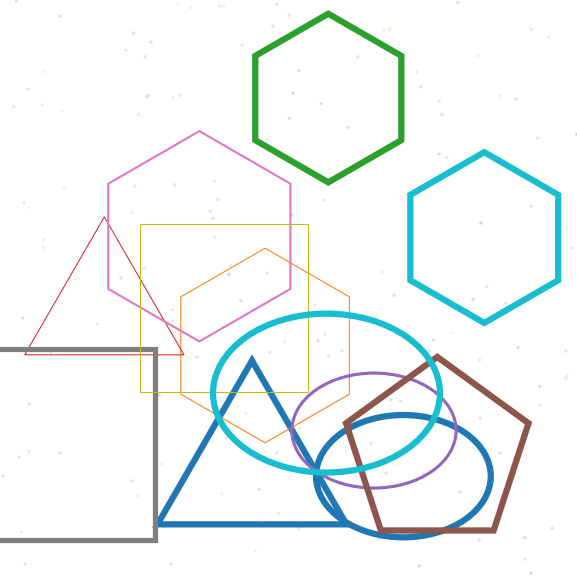[{"shape": "triangle", "thickness": 3, "radius": 0.94, "center": [0.436, 0.186]}, {"shape": "oval", "thickness": 3, "radius": 0.76, "center": [0.699, 0.175]}, {"shape": "hexagon", "thickness": 0.5, "radius": 0.84, "center": [0.459, 0.401]}, {"shape": "hexagon", "thickness": 3, "radius": 0.73, "center": [0.568, 0.829]}, {"shape": "triangle", "thickness": 0.5, "radius": 0.8, "center": [0.181, 0.464]}, {"shape": "oval", "thickness": 1.5, "radius": 0.71, "center": [0.648, 0.254]}, {"shape": "pentagon", "thickness": 3, "radius": 0.83, "center": [0.757, 0.215]}, {"shape": "hexagon", "thickness": 1, "radius": 0.91, "center": [0.345, 0.59]}, {"shape": "square", "thickness": 2.5, "radius": 0.83, "center": [0.102, 0.229]}, {"shape": "square", "thickness": 0.5, "radius": 0.73, "center": [0.388, 0.466]}, {"shape": "oval", "thickness": 3, "radius": 0.98, "center": [0.565, 0.318]}, {"shape": "hexagon", "thickness": 3, "radius": 0.74, "center": [0.839, 0.588]}]